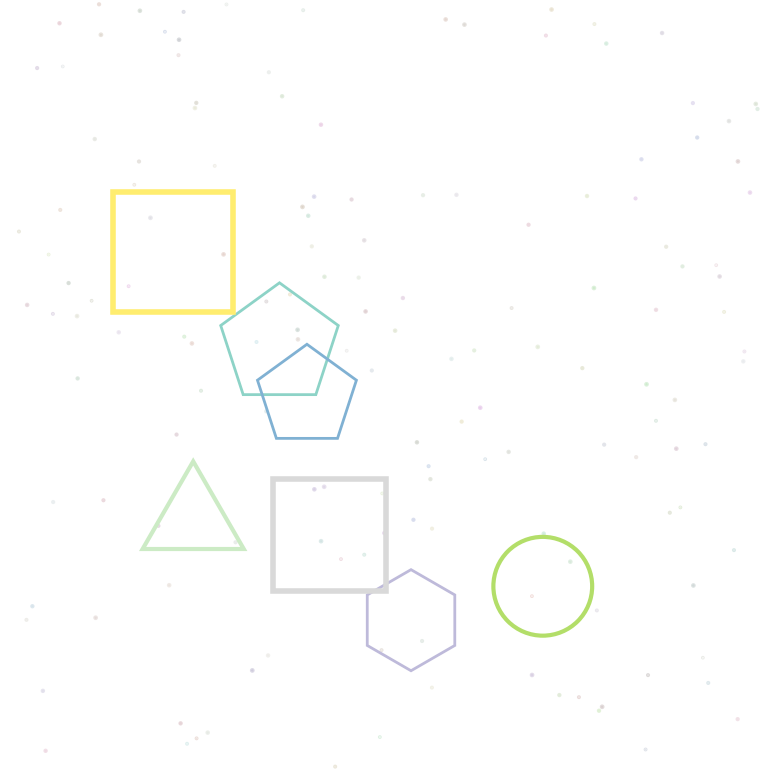[{"shape": "pentagon", "thickness": 1, "radius": 0.4, "center": [0.363, 0.552]}, {"shape": "hexagon", "thickness": 1, "radius": 0.33, "center": [0.534, 0.195]}, {"shape": "pentagon", "thickness": 1, "radius": 0.34, "center": [0.399, 0.485]}, {"shape": "circle", "thickness": 1.5, "radius": 0.32, "center": [0.705, 0.239]}, {"shape": "square", "thickness": 2, "radius": 0.37, "center": [0.428, 0.305]}, {"shape": "triangle", "thickness": 1.5, "radius": 0.38, "center": [0.251, 0.325]}, {"shape": "square", "thickness": 2, "radius": 0.39, "center": [0.224, 0.673]}]